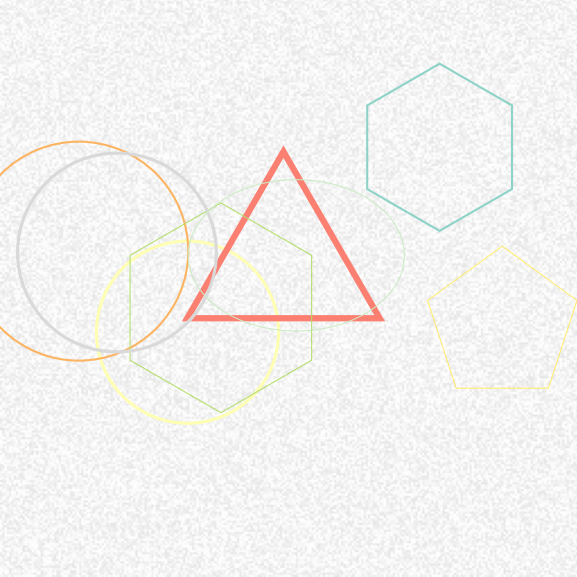[{"shape": "hexagon", "thickness": 1, "radius": 0.72, "center": [0.761, 0.744]}, {"shape": "circle", "thickness": 1.5, "radius": 0.79, "center": [0.325, 0.424]}, {"shape": "triangle", "thickness": 3, "radius": 0.96, "center": [0.491, 0.544]}, {"shape": "circle", "thickness": 1, "radius": 0.95, "center": [0.136, 0.564]}, {"shape": "hexagon", "thickness": 0.5, "radius": 0.91, "center": [0.382, 0.466]}, {"shape": "circle", "thickness": 1.5, "radius": 0.86, "center": [0.203, 0.562]}, {"shape": "oval", "thickness": 0.5, "radius": 0.94, "center": [0.513, 0.557]}, {"shape": "pentagon", "thickness": 0.5, "radius": 0.68, "center": [0.87, 0.437]}]